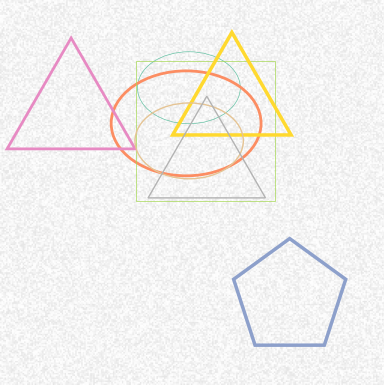[{"shape": "oval", "thickness": 0.5, "radius": 0.67, "center": [0.491, 0.772]}, {"shape": "oval", "thickness": 2, "radius": 0.97, "center": [0.483, 0.68]}, {"shape": "pentagon", "thickness": 2.5, "radius": 0.77, "center": [0.752, 0.227]}, {"shape": "triangle", "thickness": 2, "radius": 0.96, "center": [0.185, 0.709]}, {"shape": "square", "thickness": 0.5, "radius": 0.91, "center": [0.534, 0.659]}, {"shape": "triangle", "thickness": 2.5, "radius": 0.89, "center": [0.602, 0.738]}, {"shape": "oval", "thickness": 1, "radius": 0.7, "center": [0.491, 0.634]}, {"shape": "triangle", "thickness": 1, "radius": 0.88, "center": [0.537, 0.574]}]